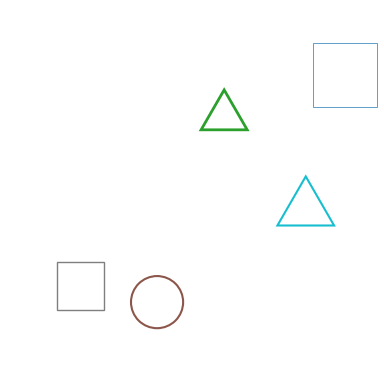[{"shape": "square", "thickness": 0.5, "radius": 0.42, "center": [0.897, 0.805]}, {"shape": "triangle", "thickness": 2, "radius": 0.35, "center": [0.582, 0.697]}, {"shape": "circle", "thickness": 1.5, "radius": 0.34, "center": [0.408, 0.215]}, {"shape": "square", "thickness": 1, "radius": 0.31, "center": [0.208, 0.257]}, {"shape": "triangle", "thickness": 1.5, "radius": 0.42, "center": [0.794, 0.457]}]